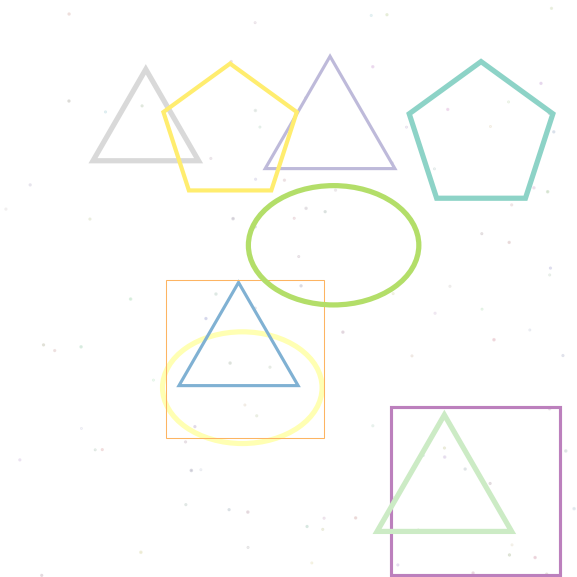[{"shape": "pentagon", "thickness": 2.5, "radius": 0.65, "center": [0.833, 0.762]}, {"shape": "oval", "thickness": 2.5, "radius": 0.69, "center": [0.42, 0.328]}, {"shape": "triangle", "thickness": 1.5, "radius": 0.65, "center": [0.572, 0.772]}, {"shape": "triangle", "thickness": 1.5, "radius": 0.6, "center": [0.413, 0.391]}, {"shape": "square", "thickness": 0.5, "radius": 0.68, "center": [0.425, 0.378]}, {"shape": "oval", "thickness": 2.5, "radius": 0.74, "center": [0.578, 0.574]}, {"shape": "triangle", "thickness": 2.5, "radius": 0.53, "center": [0.252, 0.774]}, {"shape": "square", "thickness": 1.5, "radius": 0.73, "center": [0.823, 0.149]}, {"shape": "triangle", "thickness": 2.5, "radius": 0.67, "center": [0.769, 0.146]}, {"shape": "pentagon", "thickness": 2, "radius": 0.61, "center": [0.398, 0.768]}]